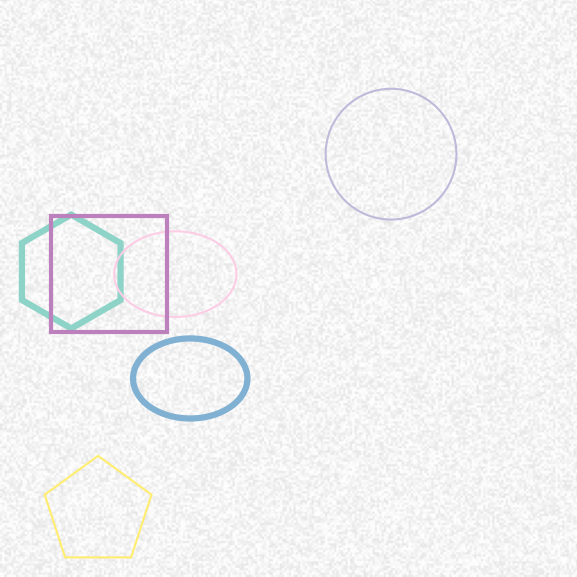[{"shape": "hexagon", "thickness": 3, "radius": 0.49, "center": [0.123, 0.529]}, {"shape": "circle", "thickness": 1, "radius": 0.57, "center": [0.677, 0.732]}, {"shape": "oval", "thickness": 3, "radius": 0.5, "center": [0.329, 0.344]}, {"shape": "oval", "thickness": 1, "radius": 0.53, "center": [0.304, 0.524]}, {"shape": "square", "thickness": 2, "radius": 0.5, "center": [0.189, 0.525]}, {"shape": "pentagon", "thickness": 1, "radius": 0.49, "center": [0.17, 0.113]}]